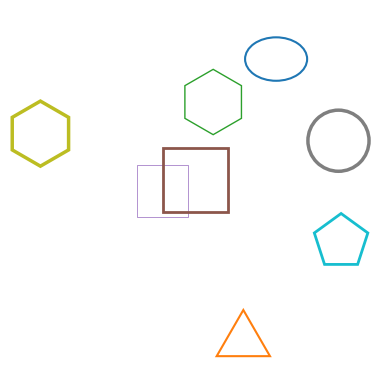[{"shape": "oval", "thickness": 1.5, "radius": 0.4, "center": [0.717, 0.847]}, {"shape": "triangle", "thickness": 1.5, "radius": 0.4, "center": [0.632, 0.115]}, {"shape": "hexagon", "thickness": 1, "radius": 0.42, "center": [0.554, 0.735]}, {"shape": "square", "thickness": 0.5, "radius": 0.33, "center": [0.422, 0.504]}, {"shape": "square", "thickness": 2, "radius": 0.42, "center": [0.508, 0.533]}, {"shape": "circle", "thickness": 2.5, "radius": 0.4, "center": [0.879, 0.634]}, {"shape": "hexagon", "thickness": 2.5, "radius": 0.42, "center": [0.105, 0.653]}, {"shape": "pentagon", "thickness": 2, "radius": 0.37, "center": [0.886, 0.372]}]